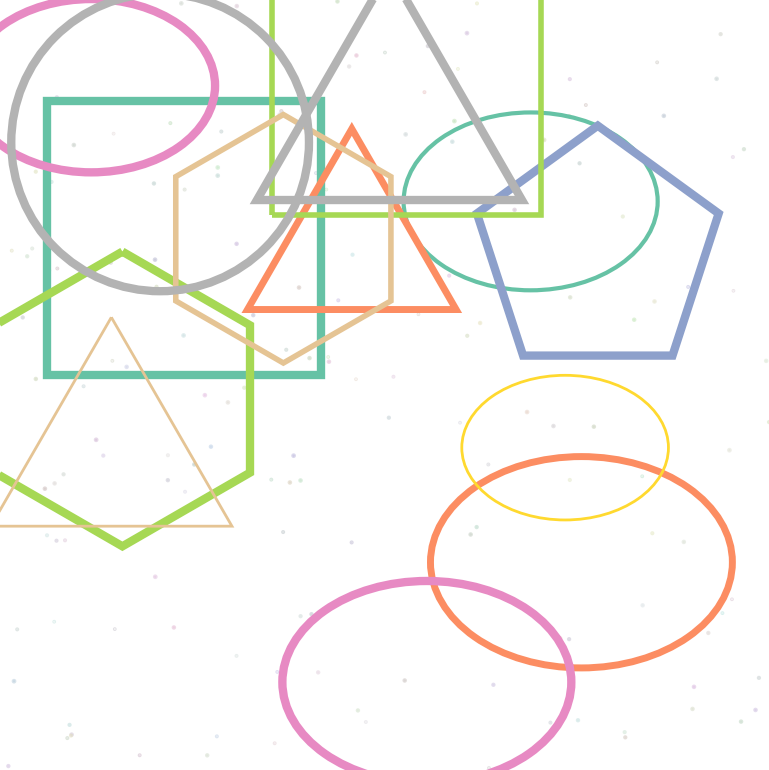[{"shape": "oval", "thickness": 1.5, "radius": 0.82, "center": [0.689, 0.738]}, {"shape": "square", "thickness": 3, "radius": 0.89, "center": [0.239, 0.691]}, {"shape": "oval", "thickness": 2.5, "radius": 0.98, "center": [0.755, 0.27]}, {"shape": "triangle", "thickness": 2.5, "radius": 0.78, "center": [0.457, 0.676]}, {"shape": "pentagon", "thickness": 3, "radius": 0.83, "center": [0.776, 0.672]}, {"shape": "oval", "thickness": 3, "radius": 0.8, "center": [0.119, 0.889]}, {"shape": "oval", "thickness": 3, "radius": 0.94, "center": [0.554, 0.114]}, {"shape": "hexagon", "thickness": 3, "radius": 0.96, "center": [0.159, 0.482]}, {"shape": "square", "thickness": 2, "radius": 0.87, "center": [0.528, 0.894]}, {"shape": "oval", "thickness": 1, "radius": 0.67, "center": [0.734, 0.419]}, {"shape": "hexagon", "thickness": 2, "radius": 0.81, "center": [0.368, 0.69]}, {"shape": "triangle", "thickness": 1, "radius": 0.9, "center": [0.145, 0.407]}, {"shape": "circle", "thickness": 3, "radius": 0.97, "center": [0.208, 0.815]}, {"shape": "triangle", "thickness": 3, "radius": 0.99, "center": [0.506, 0.84]}]